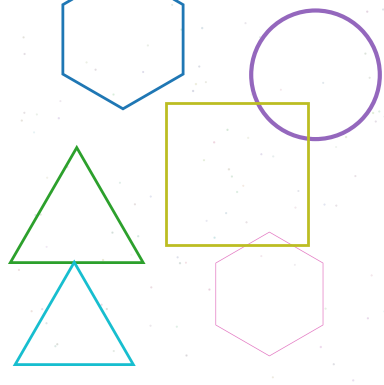[{"shape": "hexagon", "thickness": 2, "radius": 0.9, "center": [0.319, 0.898]}, {"shape": "triangle", "thickness": 2, "radius": 1.0, "center": [0.199, 0.417]}, {"shape": "circle", "thickness": 3, "radius": 0.84, "center": [0.819, 0.806]}, {"shape": "hexagon", "thickness": 0.5, "radius": 0.8, "center": [0.7, 0.236]}, {"shape": "square", "thickness": 2, "radius": 0.92, "center": [0.616, 0.548]}, {"shape": "triangle", "thickness": 2, "radius": 0.89, "center": [0.193, 0.142]}]